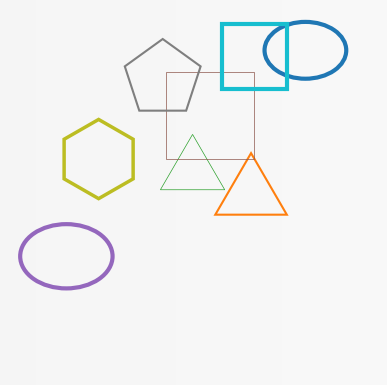[{"shape": "oval", "thickness": 3, "radius": 0.53, "center": [0.788, 0.869]}, {"shape": "triangle", "thickness": 1.5, "radius": 0.53, "center": [0.648, 0.496]}, {"shape": "triangle", "thickness": 0.5, "radius": 0.48, "center": [0.497, 0.555]}, {"shape": "oval", "thickness": 3, "radius": 0.6, "center": [0.171, 0.334]}, {"shape": "square", "thickness": 0.5, "radius": 0.57, "center": [0.543, 0.7]}, {"shape": "pentagon", "thickness": 1.5, "radius": 0.51, "center": [0.42, 0.796]}, {"shape": "hexagon", "thickness": 2.5, "radius": 0.51, "center": [0.255, 0.587]}, {"shape": "square", "thickness": 3, "radius": 0.42, "center": [0.656, 0.853]}]